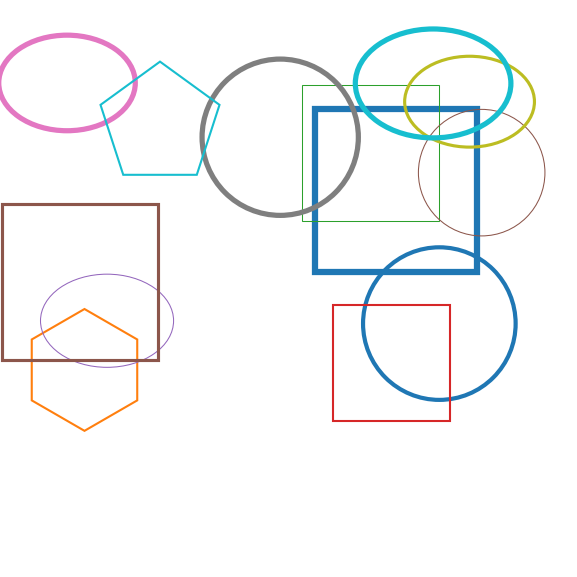[{"shape": "circle", "thickness": 2, "radius": 0.66, "center": [0.761, 0.439]}, {"shape": "square", "thickness": 3, "radius": 0.7, "center": [0.686, 0.669]}, {"shape": "hexagon", "thickness": 1, "radius": 0.53, "center": [0.146, 0.359]}, {"shape": "square", "thickness": 0.5, "radius": 0.59, "center": [0.641, 0.734]}, {"shape": "square", "thickness": 1, "radius": 0.5, "center": [0.678, 0.371]}, {"shape": "oval", "thickness": 0.5, "radius": 0.58, "center": [0.185, 0.444]}, {"shape": "square", "thickness": 1.5, "radius": 0.68, "center": [0.139, 0.511]}, {"shape": "circle", "thickness": 0.5, "radius": 0.55, "center": [0.834, 0.7]}, {"shape": "oval", "thickness": 2.5, "radius": 0.59, "center": [0.116, 0.855]}, {"shape": "circle", "thickness": 2.5, "radius": 0.68, "center": [0.485, 0.762]}, {"shape": "oval", "thickness": 1.5, "radius": 0.56, "center": [0.813, 0.823]}, {"shape": "pentagon", "thickness": 1, "radius": 0.54, "center": [0.277, 0.784]}, {"shape": "oval", "thickness": 2.5, "radius": 0.67, "center": [0.75, 0.855]}]